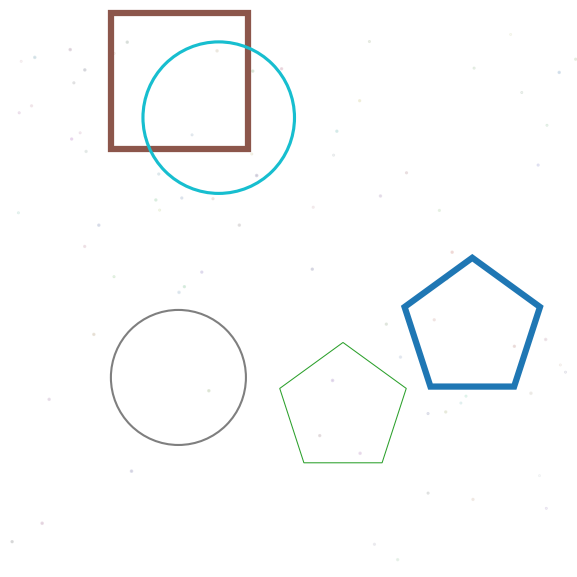[{"shape": "pentagon", "thickness": 3, "radius": 0.62, "center": [0.818, 0.429]}, {"shape": "pentagon", "thickness": 0.5, "radius": 0.58, "center": [0.594, 0.291]}, {"shape": "square", "thickness": 3, "radius": 0.59, "center": [0.311, 0.859]}, {"shape": "circle", "thickness": 1, "radius": 0.58, "center": [0.309, 0.346]}, {"shape": "circle", "thickness": 1.5, "radius": 0.66, "center": [0.379, 0.795]}]